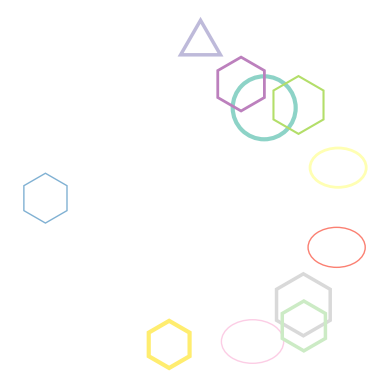[{"shape": "circle", "thickness": 3, "radius": 0.41, "center": [0.686, 0.72]}, {"shape": "oval", "thickness": 2, "radius": 0.36, "center": [0.878, 0.565]}, {"shape": "triangle", "thickness": 2.5, "radius": 0.3, "center": [0.521, 0.888]}, {"shape": "oval", "thickness": 1, "radius": 0.37, "center": [0.874, 0.358]}, {"shape": "hexagon", "thickness": 1, "radius": 0.32, "center": [0.118, 0.485]}, {"shape": "hexagon", "thickness": 1.5, "radius": 0.38, "center": [0.775, 0.727]}, {"shape": "oval", "thickness": 1, "radius": 0.4, "center": [0.656, 0.113]}, {"shape": "hexagon", "thickness": 2.5, "radius": 0.4, "center": [0.788, 0.208]}, {"shape": "hexagon", "thickness": 2, "radius": 0.35, "center": [0.626, 0.782]}, {"shape": "hexagon", "thickness": 2.5, "radius": 0.32, "center": [0.789, 0.153]}, {"shape": "hexagon", "thickness": 3, "radius": 0.31, "center": [0.439, 0.105]}]